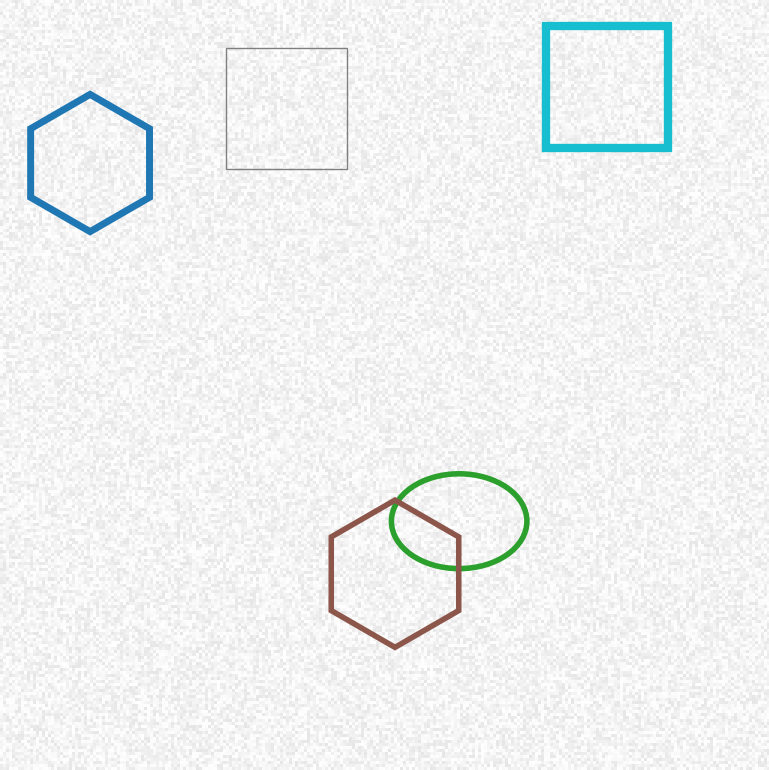[{"shape": "hexagon", "thickness": 2.5, "radius": 0.45, "center": [0.117, 0.788]}, {"shape": "oval", "thickness": 2, "radius": 0.44, "center": [0.596, 0.323]}, {"shape": "hexagon", "thickness": 2, "radius": 0.48, "center": [0.513, 0.255]}, {"shape": "square", "thickness": 0.5, "radius": 0.39, "center": [0.372, 0.86]}, {"shape": "square", "thickness": 3, "radius": 0.4, "center": [0.788, 0.887]}]